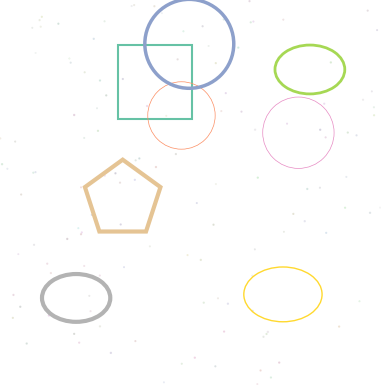[{"shape": "square", "thickness": 1.5, "radius": 0.48, "center": [0.403, 0.787]}, {"shape": "circle", "thickness": 0.5, "radius": 0.44, "center": [0.471, 0.7]}, {"shape": "circle", "thickness": 2.5, "radius": 0.58, "center": [0.492, 0.886]}, {"shape": "circle", "thickness": 0.5, "radius": 0.46, "center": [0.775, 0.655]}, {"shape": "oval", "thickness": 2, "radius": 0.45, "center": [0.805, 0.82]}, {"shape": "oval", "thickness": 1, "radius": 0.51, "center": [0.735, 0.235]}, {"shape": "pentagon", "thickness": 3, "radius": 0.52, "center": [0.319, 0.482]}, {"shape": "oval", "thickness": 3, "radius": 0.44, "center": [0.198, 0.226]}]